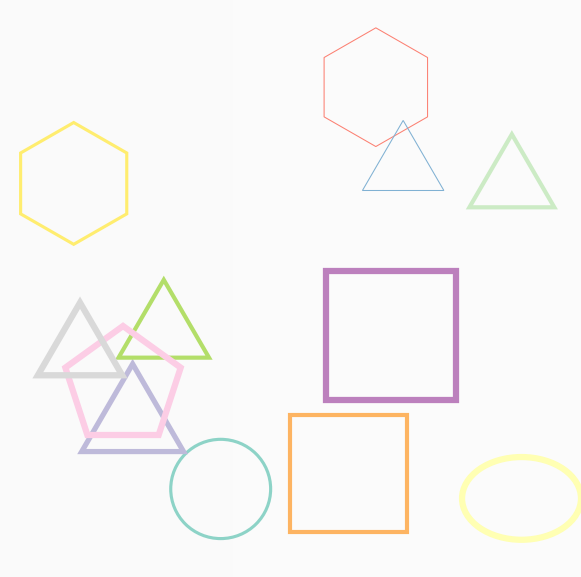[{"shape": "circle", "thickness": 1.5, "radius": 0.43, "center": [0.38, 0.152]}, {"shape": "oval", "thickness": 3, "radius": 0.51, "center": [0.897, 0.136]}, {"shape": "triangle", "thickness": 2.5, "radius": 0.51, "center": [0.228, 0.268]}, {"shape": "hexagon", "thickness": 0.5, "radius": 0.51, "center": [0.647, 0.848]}, {"shape": "triangle", "thickness": 0.5, "radius": 0.4, "center": [0.694, 0.71]}, {"shape": "square", "thickness": 2, "radius": 0.5, "center": [0.6, 0.179]}, {"shape": "triangle", "thickness": 2, "radius": 0.45, "center": [0.282, 0.425]}, {"shape": "pentagon", "thickness": 3, "radius": 0.52, "center": [0.212, 0.33]}, {"shape": "triangle", "thickness": 3, "radius": 0.42, "center": [0.138, 0.391]}, {"shape": "square", "thickness": 3, "radius": 0.56, "center": [0.672, 0.418]}, {"shape": "triangle", "thickness": 2, "radius": 0.42, "center": [0.881, 0.682]}, {"shape": "hexagon", "thickness": 1.5, "radius": 0.53, "center": [0.127, 0.682]}]